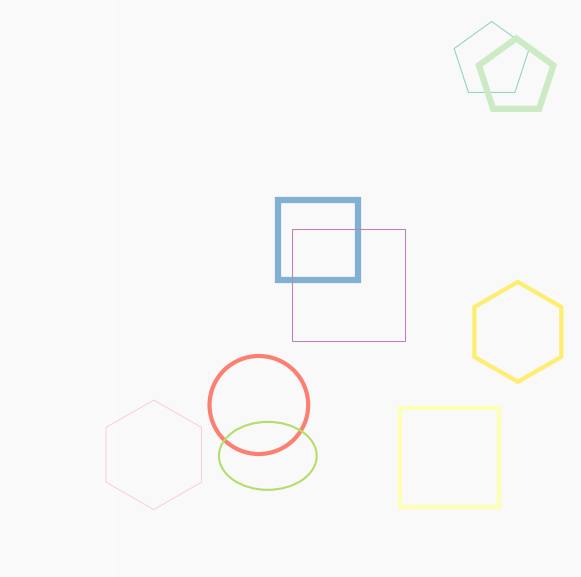[{"shape": "pentagon", "thickness": 0.5, "radius": 0.34, "center": [0.846, 0.894]}, {"shape": "square", "thickness": 2, "radius": 0.43, "center": [0.774, 0.206]}, {"shape": "circle", "thickness": 2, "radius": 0.42, "center": [0.445, 0.298]}, {"shape": "square", "thickness": 3, "radius": 0.34, "center": [0.547, 0.583]}, {"shape": "oval", "thickness": 1, "radius": 0.42, "center": [0.461, 0.21]}, {"shape": "hexagon", "thickness": 0.5, "radius": 0.47, "center": [0.265, 0.212]}, {"shape": "square", "thickness": 0.5, "radius": 0.49, "center": [0.6, 0.505]}, {"shape": "pentagon", "thickness": 3, "radius": 0.34, "center": [0.888, 0.865]}, {"shape": "hexagon", "thickness": 2, "radius": 0.43, "center": [0.891, 0.424]}]